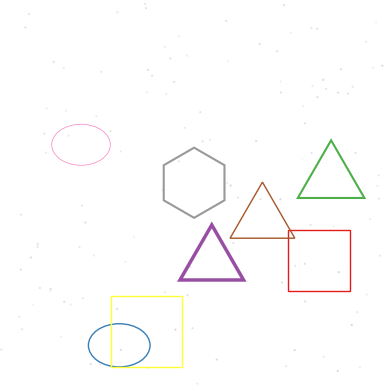[{"shape": "square", "thickness": 1, "radius": 0.4, "center": [0.828, 0.324]}, {"shape": "oval", "thickness": 1, "radius": 0.4, "center": [0.31, 0.103]}, {"shape": "triangle", "thickness": 1.5, "radius": 0.5, "center": [0.86, 0.536]}, {"shape": "triangle", "thickness": 2.5, "radius": 0.48, "center": [0.55, 0.32]}, {"shape": "square", "thickness": 1, "radius": 0.46, "center": [0.38, 0.14]}, {"shape": "triangle", "thickness": 1, "radius": 0.49, "center": [0.682, 0.43]}, {"shape": "oval", "thickness": 0.5, "radius": 0.38, "center": [0.21, 0.624]}, {"shape": "hexagon", "thickness": 1.5, "radius": 0.46, "center": [0.504, 0.525]}]